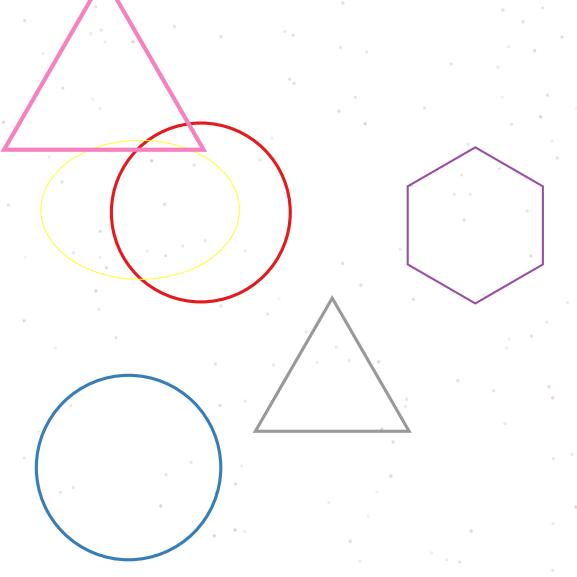[{"shape": "circle", "thickness": 1.5, "radius": 0.77, "center": [0.348, 0.631]}, {"shape": "circle", "thickness": 1.5, "radius": 0.8, "center": [0.223, 0.19]}, {"shape": "hexagon", "thickness": 1, "radius": 0.68, "center": [0.823, 0.609]}, {"shape": "oval", "thickness": 0.5, "radius": 0.86, "center": [0.243, 0.636]}, {"shape": "triangle", "thickness": 2, "radius": 1.0, "center": [0.18, 0.84]}, {"shape": "triangle", "thickness": 1.5, "radius": 0.77, "center": [0.575, 0.329]}]